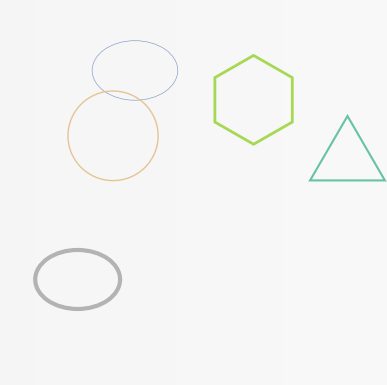[{"shape": "triangle", "thickness": 1.5, "radius": 0.56, "center": [0.897, 0.587]}, {"shape": "oval", "thickness": 0.5, "radius": 0.55, "center": [0.348, 0.817]}, {"shape": "hexagon", "thickness": 2, "radius": 0.58, "center": [0.654, 0.741]}, {"shape": "circle", "thickness": 1, "radius": 0.58, "center": [0.292, 0.647]}, {"shape": "oval", "thickness": 3, "radius": 0.55, "center": [0.2, 0.274]}]